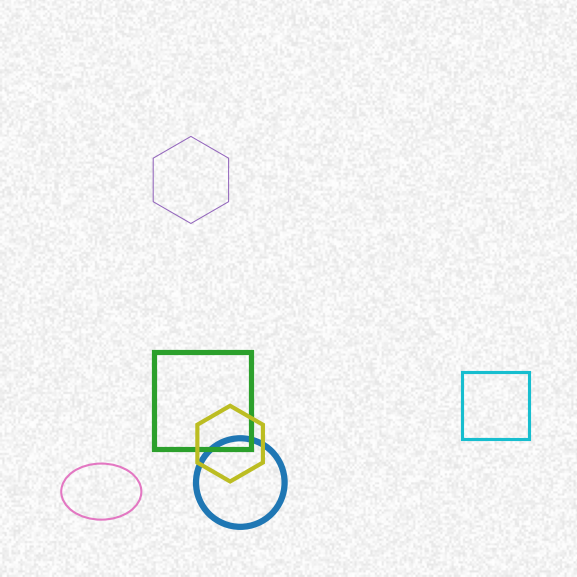[{"shape": "circle", "thickness": 3, "radius": 0.38, "center": [0.416, 0.164]}, {"shape": "square", "thickness": 2.5, "radius": 0.42, "center": [0.35, 0.306]}, {"shape": "hexagon", "thickness": 0.5, "radius": 0.38, "center": [0.331, 0.688]}, {"shape": "oval", "thickness": 1, "radius": 0.35, "center": [0.175, 0.148]}, {"shape": "hexagon", "thickness": 2, "radius": 0.33, "center": [0.398, 0.231]}, {"shape": "square", "thickness": 1.5, "radius": 0.29, "center": [0.858, 0.297]}]